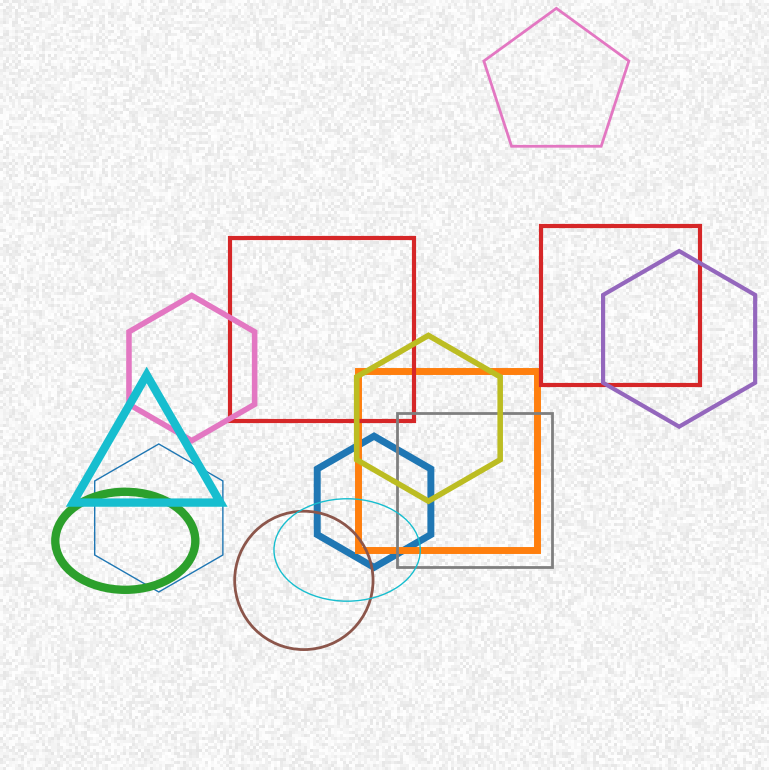[{"shape": "hexagon", "thickness": 0.5, "radius": 0.48, "center": [0.206, 0.327]}, {"shape": "hexagon", "thickness": 2.5, "radius": 0.43, "center": [0.486, 0.348]}, {"shape": "square", "thickness": 2.5, "radius": 0.58, "center": [0.581, 0.402]}, {"shape": "oval", "thickness": 3, "radius": 0.45, "center": [0.163, 0.298]}, {"shape": "square", "thickness": 1.5, "radius": 0.6, "center": [0.418, 0.572]}, {"shape": "square", "thickness": 1.5, "radius": 0.52, "center": [0.806, 0.603]}, {"shape": "hexagon", "thickness": 1.5, "radius": 0.57, "center": [0.882, 0.56]}, {"shape": "circle", "thickness": 1, "radius": 0.45, "center": [0.395, 0.246]}, {"shape": "pentagon", "thickness": 1, "radius": 0.5, "center": [0.723, 0.89]}, {"shape": "hexagon", "thickness": 2, "radius": 0.47, "center": [0.249, 0.522]}, {"shape": "square", "thickness": 1, "radius": 0.5, "center": [0.616, 0.364]}, {"shape": "hexagon", "thickness": 2, "radius": 0.54, "center": [0.556, 0.457]}, {"shape": "oval", "thickness": 0.5, "radius": 0.48, "center": [0.451, 0.286]}, {"shape": "triangle", "thickness": 3, "radius": 0.55, "center": [0.19, 0.403]}]